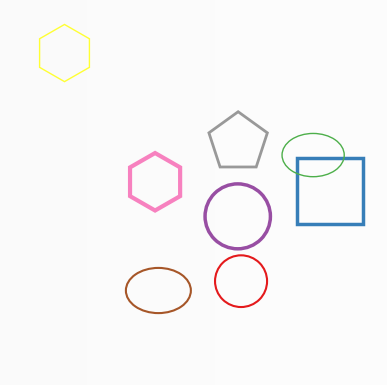[{"shape": "circle", "thickness": 1.5, "radius": 0.34, "center": [0.622, 0.27]}, {"shape": "square", "thickness": 2.5, "radius": 0.43, "center": [0.851, 0.504]}, {"shape": "oval", "thickness": 1, "radius": 0.4, "center": [0.808, 0.597]}, {"shape": "circle", "thickness": 2.5, "radius": 0.42, "center": [0.614, 0.438]}, {"shape": "hexagon", "thickness": 1, "radius": 0.37, "center": [0.166, 0.862]}, {"shape": "oval", "thickness": 1.5, "radius": 0.42, "center": [0.409, 0.245]}, {"shape": "hexagon", "thickness": 3, "radius": 0.37, "center": [0.4, 0.528]}, {"shape": "pentagon", "thickness": 2, "radius": 0.4, "center": [0.615, 0.63]}]